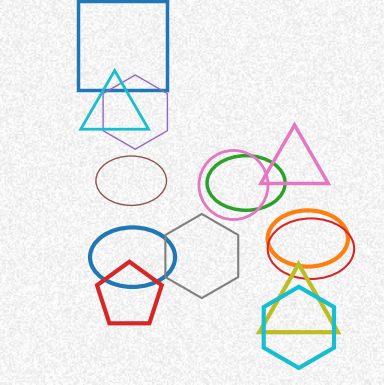[{"shape": "square", "thickness": 2.5, "radius": 0.58, "center": [0.319, 0.881]}, {"shape": "oval", "thickness": 3, "radius": 0.55, "center": [0.344, 0.332]}, {"shape": "oval", "thickness": 3, "radius": 0.52, "center": [0.8, 0.38]}, {"shape": "oval", "thickness": 2.5, "radius": 0.51, "center": [0.639, 0.525]}, {"shape": "oval", "thickness": 1.5, "radius": 0.56, "center": [0.808, 0.354]}, {"shape": "pentagon", "thickness": 3, "radius": 0.44, "center": [0.336, 0.232]}, {"shape": "hexagon", "thickness": 1, "radius": 0.48, "center": [0.351, 0.709]}, {"shape": "oval", "thickness": 1, "radius": 0.46, "center": [0.341, 0.531]}, {"shape": "triangle", "thickness": 2.5, "radius": 0.51, "center": [0.765, 0.574]}, {"shape": "circle", "thickness": 2, "radius": 0.45, "center": [0.606, 0.52]}, {"shape": "hexagon", "thickness": 1.5, "radius": 0.55, "center": [0.524, 0.335]}, {"shape": "triangle", "thickness": 3, "radius": 0.59, "center": [0.776, 0.196]}, {"shape": "hexagon", "thickness": 3, "radius": 0.53, "center": [0.776, 0.15]}, {"shape": "triangle", "thickness": 2, "radius": 0.51, "center": [0.298, 0.715]}]